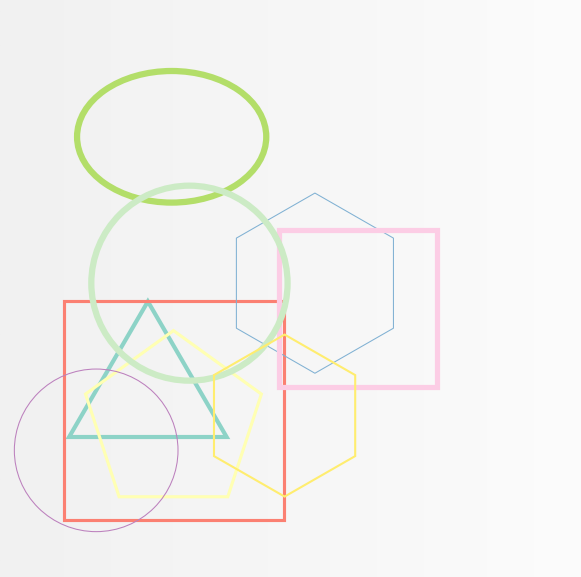[{"shape": "triangle", "thickness": 2, "radius": 0.78, "center": [0.254, 0.321]}, {"shape": "pentagon", "thickness": 1.5, "radius": 0.8, "center": [0.298, 0.268]}, {"shape": "square", "thickness": 1.5, "radius": 0.95, "center": [0.3, 0.289]}, {"shape": "hexagon", "thickness": 0.5, "radius": 0.78, "center": [0.542, 0.509]}, {"shape": "oval", "thickness": 3, "radius": 0.81, "center": [0.295, 0.762]}, {"shape": "square", "thickness": 2.5, "radius": 0.68, "center": [0.615, 0.465]}, {"shape": "circle", "thickness": 0.5, "radius": 0.7, "center": [0.165, 0.219]}, {"shape": "circle", "thickness": 3, "radius": 0.84, "center": [0.326, 0.509]}, {"shape": "hexagon", "thickness": 1, "radius": 0.7, "center": [0.49, 0.28]}]